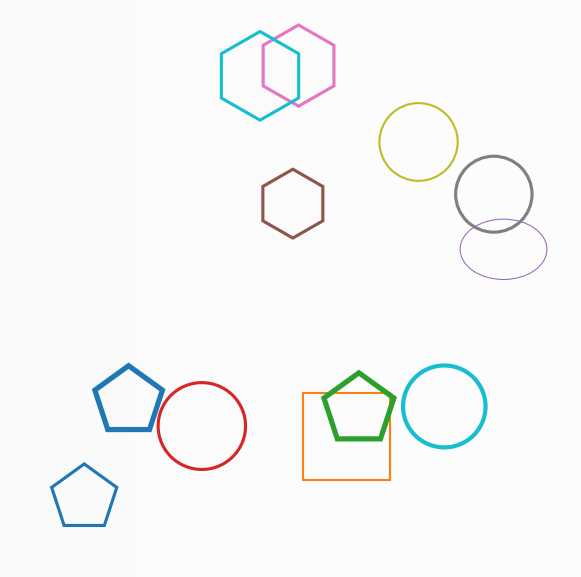[{"shape": "pentagon", "thickness": 2.5, "radius": 0.31, "center": [0.221, 0.305]}, {"shape": "pentagon", "thickness": 1.5, "radius": 0.29, "center": [0.145, 0.137]}, {"shape": "square", "thickness": 1, "radius": 0.37, "center": [0.595, 0.244]}, {"shape": "pentagon", "thickness": 2.5, "radius": 0.32, "center": [0.617, 0.29]}, {"shape": "circle", "thickness": 1.5, "radius": 0.38, "center": [0.347, 0.261]}, {"shape": "oval", "thickness": 0.5, "radius": 0.37, "center": [0.866, 0.567]}, {"shape": "hexagon", "thickness": 1.5, "radius": 0.3, "center": [0.504, 0.646]}, {"shape": "hexagon", "thickness": 1.5, "radius": 0.35, "center": [0.514, 0.886]}, {"shape": "circle", "thickness": 1.5, "radius": 0.33, "center": [0.85, 0.663]}, {"shape": "circle", "thickness": 1, "radius": 0.34, "center": [0.72, 0.753]}, {"shape": "hexagon", "thickness": 1.5, "radius": 0.38, "center": [0.447, 0.868]}, {"shape": "circle", "thickness": 2, "radius": 0.35, "center": [0.764, 0.295]}]